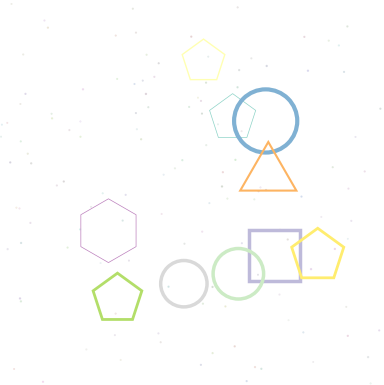[{"shape": "pentagon", "thickness": 0.5, "radius": 0.31, "center": [0.604, 0.694]}, {"shape": "pentagon", "thickness": 1, "radius": 0.29, "center": [0.529, 0.84]}, {"shape": "square", "thickness": 2.5, "radius": 0.33, "center": [0.714, 0.336]}, {"shape": "circle", "thickness": 3, "radius": 0.41, "center": [0.69, 0.686]}, {"shape": "triangle", "thickness": 1.5, "radius": 0.42, "center": [0.697, 0.547]}, {"shape": "pentagon", "thickness": 2, "radius": 0.33, "center": [0.305, 0.224]}, {"shape": "circle", "thickness": 2.5, "radius": 0.3, "center": [0.478, 0.263]}, {"shape": "hexagon", "thickness": 0.5, "radius": 0.41, "center": [0.282, 0.401]}, {"shape": "circle", "thickness": 2.5, "radius": 0.33, "center": [0.619, 0.289]}, {"shape": "pentagon", "thickness": 2, "radius": 0.36, "center": [0.825, 0.336]}]